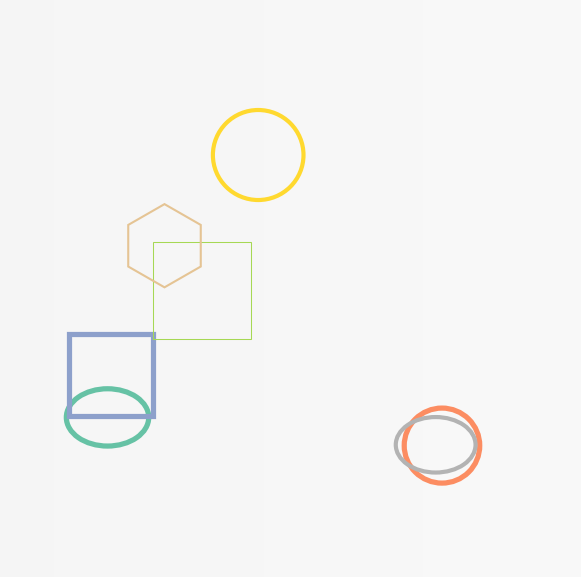[{"shape": "oval", "thickness": 2.5, "radius": 0.35, "center": [0.185, 0.276]}, {"shape": "circle", "thickness": 2.5, "radius": 0.32, "center": [0.76, 0.228]}, {"shape": "square", "thickness": 2.5, "radius": 0.36, "center": [0.191, 0.35]}, {"shape": "square", "thickness": 0.5, "radius": 0.42, "center": [0.348, 0.496]}, {"shape": "circle", "thickness": 2, "radius": 0.39, "center": [0.444, 0.731]}, {"shape": "hexagon", "thickness": 1, "radius": 0.36, "center": [0.283, 0.574]}, {"shape": "oval", "thickness": 2, "radius": 0.34, "center": [0.75, 0.229]}]